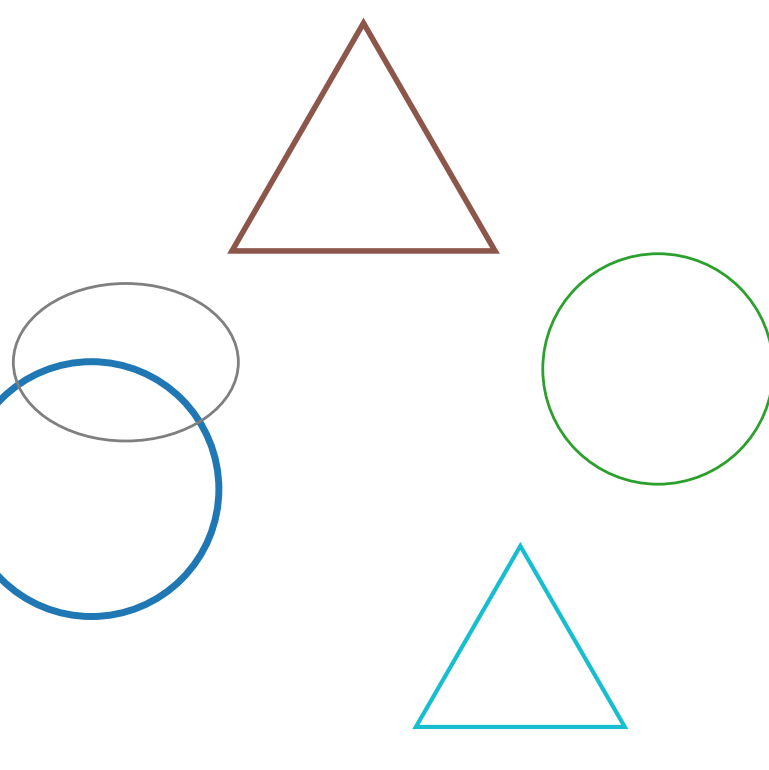[{"shape": "circle", "thickness": 2.5, "radius": 0.83, "center": [0.119, 0.365]}, {"shape": "circle", "thickness": 1, "radius": 0.75, "center": [0.855, 0.521]}, {"shape": "triangle", "thickness": 2, "radius": 0.99, "center": [0.472, 0.773]}, {"shape": "oval", "thickness": 1, "radius": 0.73, "center": [0.163, 0.53]}, {"shape": "triangle", "thickness": 1.5, "radius": 0.78, "center": [0.676, 0.134]}]